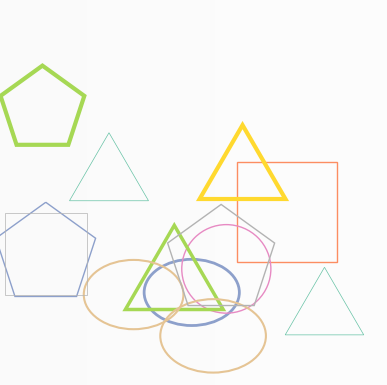[{"shape": "triangle", "thickness": 0.5, "radius": 0.59, "center": [0.281, 0.537]}, {"shape": "triangle", "thickness": 0.5, "radius": 0.59, "center": [0.837, 0.189]}, {"shape": "square", "thickness": 1, "radius": 0.64, "center": [0.741, 0.449]}, {"shape": "oval", "thickness": 2, "radius": 0.61, "center": [0.495, 0.24]}, {"shape": "pentagon", "thickness": 1, "radius": 0.68, "center": [0.118, 0.339]}, {"shape": "circle", "thickness": 1, "radius": 0.57, "center": [0.584, 0.302]}, {"shape": "pentagon", "thickness": 3, "radius": 0.57, "center": [0.11, 0.716]}, {"shape": "triangle", "thickness": 2.5, "radius": 0.73, "center": [0.45, 0.269]}, {"shape": "triangle", "thickness": 3, "radius": 0.64, "center": [0.626, 0.547]}, {"shape": "oval", "thickness": 1.5, "radius": 0.64, "center": [0.345, 0.235]}, {"shape": "oval", "thickness": 1.5, "radius": 0.68, "center": [0.55, 0.128]}, {"shape": "square", "thickness": 0.5, "radius": 0.53, "center": [0.119, 0.341]}, {"shape": "pentagon", "thickness": 1, "radius": 0.73, "center": [0.571, 0.324]}]